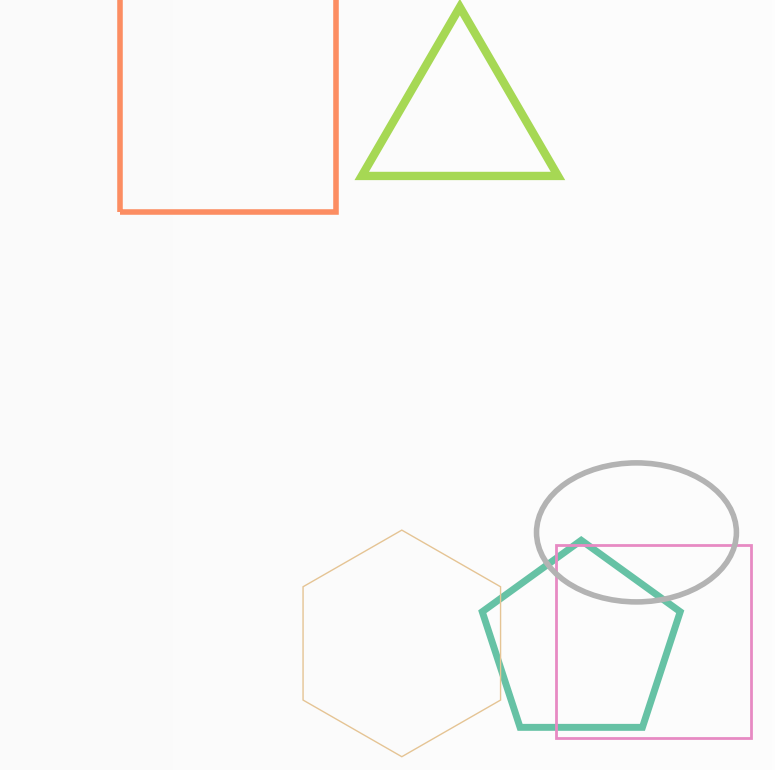[{"shape": "pentagon", "thickness": 2.5, "radius": 0.67, "center": [0.75, 0.164]}, {"shape": "square", "thickness": 2, "radius": 0.7, "center": [0.294, 0.864]}, {"shape": "square", "thickness": 1, "radius": 0.63, "center": [0.843, 0.166]}, {"shape": "triangle", "thickness": 3, "radius": 0.73, "center": [0.593, 0.845]}, {"shape": "hexagon", "thickness": 0.5, "radius": 0.74, "center": [0.518, 0.164]}, {"shape": "oval", "thickness": 2, "radius": 0.64, "center": [0.821, 0.309]}]